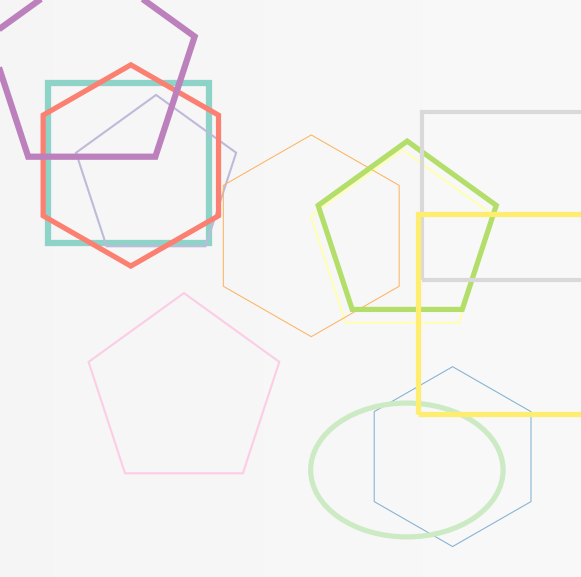[{"shape": "square", "thickness": 3, "radius": 0.69, "center": [0.221, 0.717]}, {"shape": "pentagon", "thickness": 1, "radius": 0.83, "center": [0.692, 0.574]}, {"shape": "pentagon", "thickness": 1, "radius": 0.72, "center": [0.269, 0.69]}, {"shape": "hexagon", "thickness": 2.5, "radius": 0.87, "center": [0.225, 0.713]}, {"shape": "hexagon", "thickness": 0.5, "radius": 0.78, "center": [0.779, 0.208]}, {"shape": "hexagon", "thickness": 0.5, "radius": 0.87, "center": [0.535, 0.591]}, {"shape": "pentagon", "thickness": 2.5, "radius": 0.81, "center": [0.701, 0.594]}, {"shape": "pentagon", "thickness": 1, "radius": 0.86, "center": [0.316, 0.319]}, {"shape": "square", "thickness": 2, "radius": 0.73, "center": [0.872, 0.66]}, {"shape": "pentagon", "thickness": 3, "radius": 0.93, "center": [0.158, 0.878]}, {"shape": "oval", "thickness": 2.5, "radius": 0.83, "center": [0.7, 0.185]}, {"shape": "square", "thickness": 2.5, "radius": 0.87, "center": [0.893, 0.455]}]